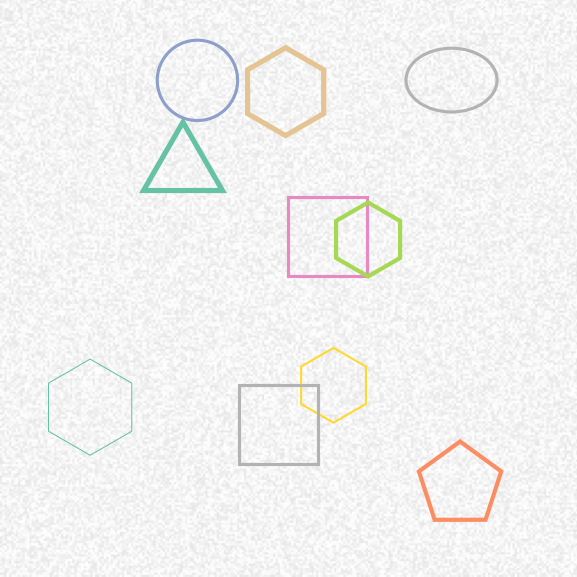[{"shape": "triangle", "thickness": 2.5, "radius": 0.39, "center": [0.317, 0.709]}, {"shape": "hexagon", "thickness": 0.5, "radius": 0.42, "center": [0.156, 0.294]}, {"shape": "pentagon", "thickness": 2, "radius": 0.37, "center": [0.797, 0.16]}, {"shape": "circle", "thickness": 1.5, "radius": 0.35, "center": [0.342, 0.86]}, {"shape": "square", "thickness": 1.5, "radius": 0.34, "center": [0.567, 0.59]}, {"shape": "hexagon", "thickness": 2, "radius": 0.32, "center": [0.637, 0.584]}, {"shape": "hexagon", "thickness": 1, "radius": 0.32, "center": [0.578, 0.332]}, {"shape": "hexagon", "thickness": 2.5, "radius": 0.38, "center": [0.495, 0.84]}, {"shape": "oval", "thickness": 1.5, "radius": 0.39, "center": [0.782, 0.86]}, {"shape": "square", "thickness": 1.5, "radius": 0.34, "center": [0.483, 0.264]}]